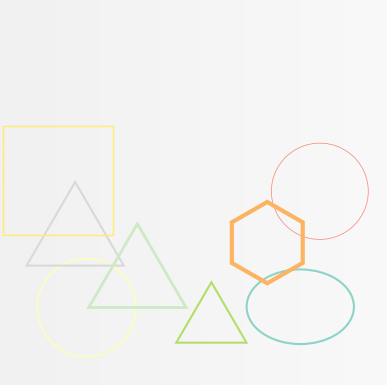[{"shape": "oval", "thickness": 1.5, "radius": 0.69, "center": [0.775, 0.203]}, {"shape": "circle", "thickness": 1, "radius": 0.64, "center": [0.223, 0.201]}, {"shape": "circle", "thickness": 0.5, "radius": 0.63, "center": [0.825, 0.503]}, {"shape": "hexagon", "thickness": 3, "radius": 0.53, "center": [0.69, 0.37]}, {"shape": "triangle", "thickness": 1.5, "radius": 0.52, "center": [0.546, 0.162]}, {"shape": "triangle", "thickness": 1.5, "radius": 0.72, "center": [0.194, 0.382]}, {"shape": "triangle", "thickness": 2, "radius": 0.72, "center": [0.355, 0.274]}, {"shape": "square", "thickness": 1, "radius": 0.71, "center": [0.149, 0.531]}]